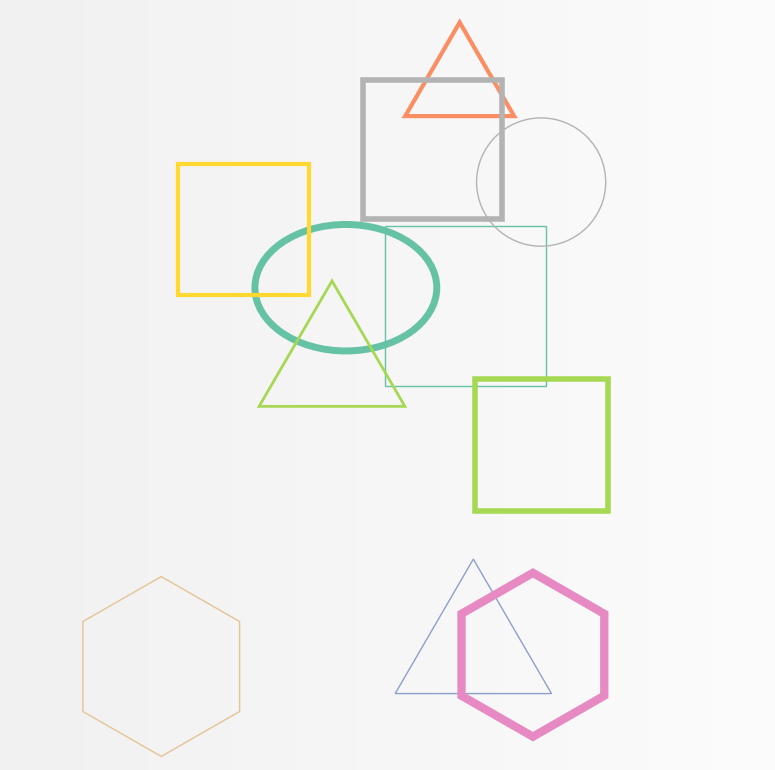[{"shape": "oval", "thickness": 2.5, "radius": 0.59, "center": [0.446, 0.626]}, {"shape": "square", "thickness": 0.5, "radius": 0.52, "center": [0.601, 0.602]}, {"shape": "triangle", "thickness": 1.5, "radius": 0.41, "center": [0.593, 0.89]}, {"shape": "triangle", "thickness": 0.5, "radius": 0.58, "center": [0.611, 0.157]}, {"shape": "hexagon", "thickness": 3, "radius": 0.53, "center": [0.688, 0.15]}, {"shape": "triangle", "thickness": 1, "radius": 0.54, "center": [0.428, 0.527]}, {"shape": "square", "thickness": 2, "radius": 0.43, "center": [0.699, 0.422]}, {"shape": "square", "thickness": 1.5, "radius": 0.42, "center": [0.314, 0.702]}, {"shape": "hexagon", "thickness": 0.5, "radius": 0.58, "center": [0.208, 0.134]}, {"shape": "square", "thickness": 2, "radius": 0.45, "center": [0.558, 0.806]}, {"shape": "circle", "thickness": 0.5, "radius": 0.42, "center": [0.698, 0.764]}]